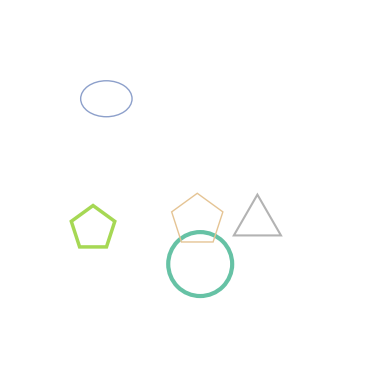[{"shape": "circle", "thickness": 3, "radius": 0.42, "center": [0.52, 0.314]}, {"shape": "oval", "thickness": 1, "radius": 0.33, "center": [0.276, 0.744]}, {"shape": "pentagon", "thickness": 2.5, "radius": 0.3, "center": [0.242, 0.407]}, {"shape": "pentagon", "thickness": 1, "radius": 0.35, "center": [0.512, 0.428]}, {"shape": "triangle", "thickness": 1.5, "radius": 0.35, "center": [0.669, 0.424]}]